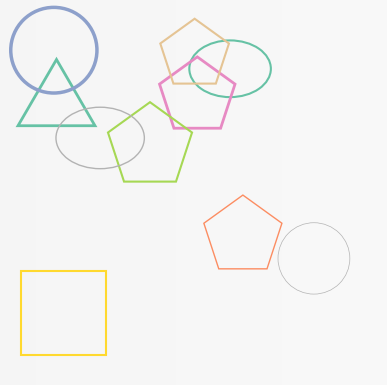[{"shape": "oval", "thickness": 1.5, "radius": 0.53, "center": [0.594, 0.821]}, {"shape": "triangle", "thickness": 2, "radius": 0.57, "center": [0.146, 0.731]}, {"shape": "pentagon", "thickness": 1, "radius": 0.53, "center": [0.627, 0.387]}, {"shape": "circle", "thickness": 2.5, "radius": 0.56, "center": [0.139, 0.87]}, {"shape": "pentagon", "thickness": 2, "radius": 0.51, "center": [0.509, 0.75]}, {"shape": "pentagon", "thickness": 1.5, "radius": 0.57, "center": [0.387, 0.621]}, {"shape": "square", "thickness": 1.5, "radius": 0.54, "center": [0.164, 0.188]}, {"shape": "pentagon", "thickness": 1.5, "radius": 0.47, "center": [0.502, 0.858]}, {"shape": "oval", "thickness": 1, "radius": 0.57, "center": [0.258, 0.642]}, {"shape": "circle", "thickness": 0.5, "radius": 0.46, "center": [0.81, 0.329]}]